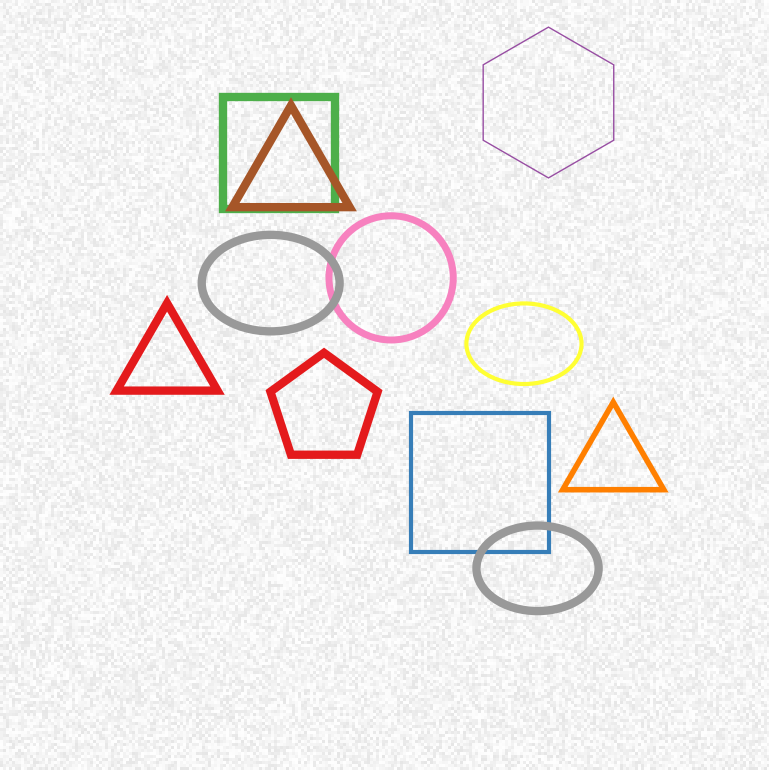[{"shape": "pentagon", "thickness": 3, "radius": 0.37, "center": [0.421, 0.469]}, {"shape": "triangle", "thickness": 3, "radius": 0.38, "center": [0.217, 0.531]}, {"shape": "square", "thickness": 1.5, "radius": 0.45, "center": [0.623, 0.374]}, {"shape": "square", "thickness": 3, "radius": 0.36, "center": [0.362, 0.801]}, {"shape": "hexagon", "thickness": 0.5, "radius": 0.49, "center": [0.712, 0.867]}, {"shape": "triangle", "thickness": 2, "radius": 0.38, "center": [0.796, 0.402]}, {"shape": "oval", "thickness": 1.5, "radius": 0.37, "center": [0.68, 0.554]}, {"shape": "triangle", "thickness": 3, "radius": 0.44, "center": [0.378, 0.775]}, {"shape": "circle", "thickness": 2.5, "radius": 0.4, "center": [0.508, 0.639]}, {"shape": "oval", "thickness": 3, "radius": 0.45, "center": [0.352, 0.632]}, {"shape": "oval", "thickness": 3, "radius": 0.4, "center": [0.698, 0.262]}]